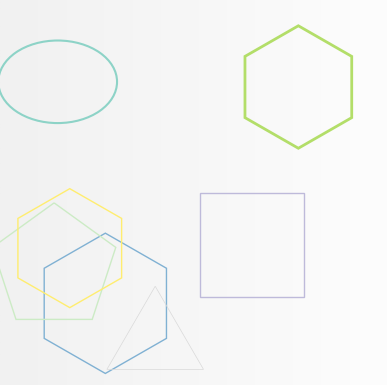[{"shape": "oval", "thickness": 1.5, "radius": 0.77, "center": [0.149, 0.788]}, {"shape": "square", "thickness": 1, "radius": 0.67, "center": [0.65, 0.363]}, {"shape": "hexagon", "thickness": 1, "radius": 0.91, "center": [0.272, 0.212]}, {"shape": "hexagon", "thickness": 2, "radius": 0.8, "center": [0.77, 0.774]}, {"shape": "triangle", "thickness": 0.5, "radius": 0.72, "center": [0.401, 0.113]}, {"shape": "pentagon", "thickness": 1, "radius": 0.84, "center": [0.14, 0.306]}, {"shape": "hexagon", "thickness": 1, "radius": 0.77, "center": [0.18, 0.355]}]